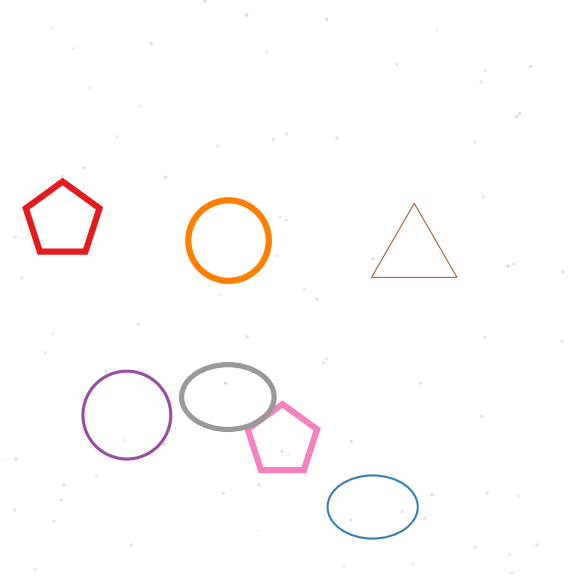[{"shape": "pentagon", "thickness": 3, "radius": 0.34, "center": [0.108, 0.618]}, {"shape": "oval", "thickness": 1, "radius": 0.39, "center": [0.645, 0.121]}, {"shape": "circle", "thickness": 1.5, "radius": 0.38, "center": [0.22, 0.28]}, {"shape": "circle", "thickness": 3, "radius": 0.35, "center": [0.396, 0.583]}, {"shape": "triangle", "thickness": 0.5, "radius": 0.43, "center": [0.717, 0.562]}, {"shape": "pentagon", "thickness": 3, "radius": 0.32, "center": [0.489, 0.236]}, {"shape": "oval", "thickness": 2.5, "radius": 0.4, "center": [0.395, 0.312]}]